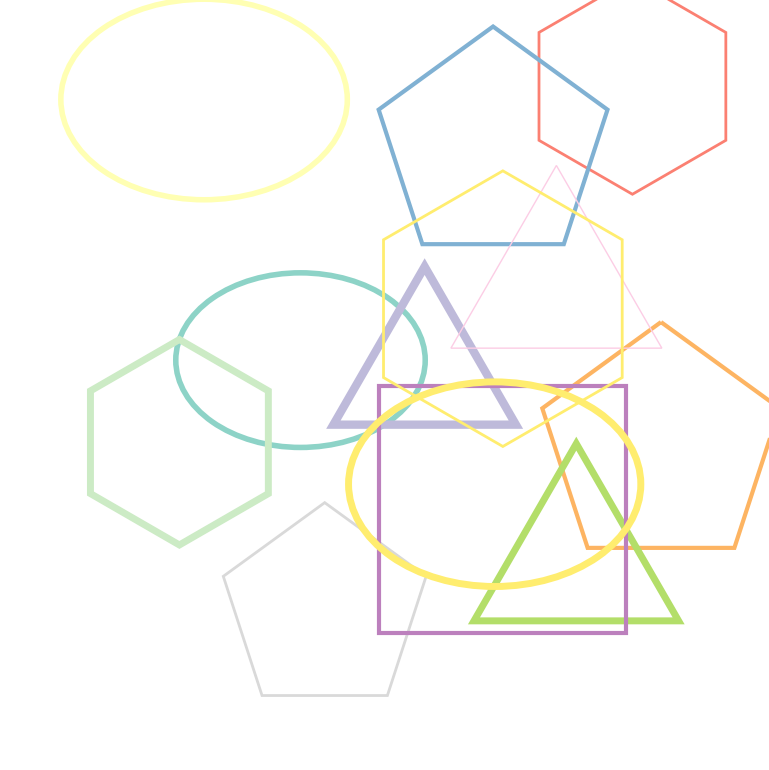[{"shape": "oval", "thickness": 2, "radius": 0.81, "center": [0.39, 0.532]}, {"shape": "oval", "thickness": 2, "radius": 0.93, "center": [0.265, 0.871]}, {"shape": "triangle", "thickness": 3, "radius": 0.68, "center": [0.551, 0.517]}, {"shape": "hexagon", "thickness": 1, "radius": 0.7, "center": [0.821, 0.888]}, {"shape": "pentagon", "thickness": 1.5, "radius": 0.78, "center": [0.64, 0.809]}, {"shape": "pentagon", "thickness": 1.5, "radius": 0.81, "center": [0.858, 0.42]}, {"shape": "triangle", "thickness": 2.5, "radius": 0.77, "center": [0.748, 0.27]}, {"shape": "triangle", "thickness": 0.5, "radius": 0.79, "center": [0.723, 0.627]}, {"shape": "pentagon", "thickness": 1, "radius": 0.69, "center": [0.422, 0.209]}, {"shape": "square", "thickness": 1.5, "radius": 0.8, "center": [0.653, 0.338]}, {"shape": "hexagon", "thickness": 2.5, "radius": 0.67, "center": [0.233, 0.426]}, {"shape": "hexagon", "thickness": 1, "radius": 0.89, "center": [0.653, 0.599]}, {"shape": "oval", "thickness": 2.5, "radius": 0.95, "center": [0.642, 0.371]}]